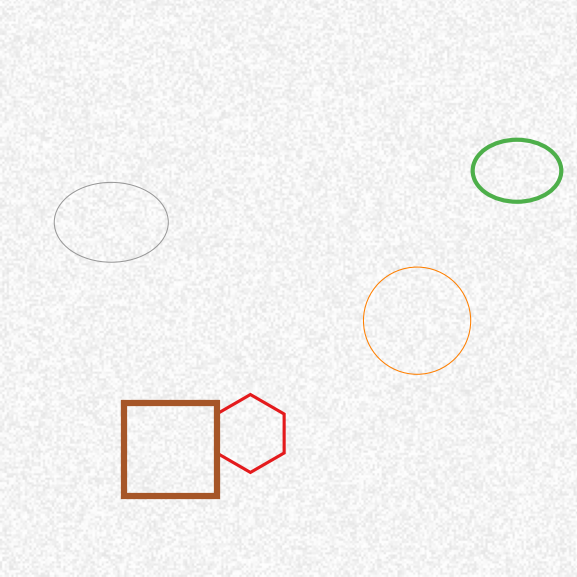[{"shape": "hexagon", "thickness": 1.5, "radius": 0.34, "center": [0.434, 0.249]}, {"shape": "oval", "thickness": 2, "radius": 0.38, "center": [0.895, 0.703]}, {"shape": "circle", "thickness": 0.5, "radius": 0.46, "center": [0.722, 0.444]}, {"shape": "square", "thickness": 3, "radius": 0.4, "center": [0.295, 0.222]}, {"shape": "oval", "thickness": 0.5, "radius": 0.49, "center": [0.193, 0.614]}]